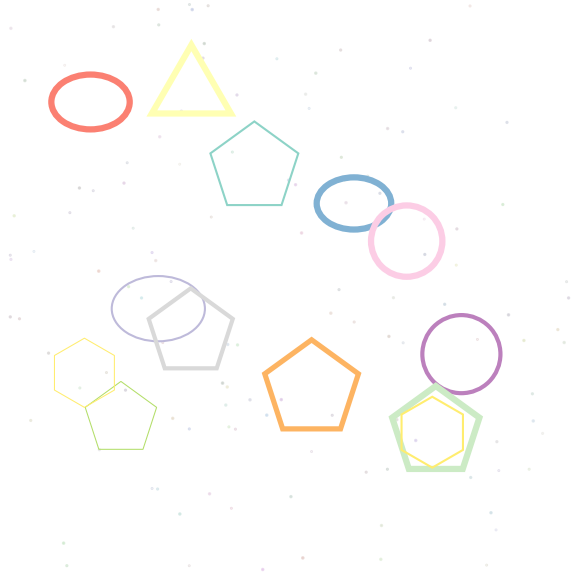[{"shape": "pentagon", "thickness": 1, "radius": 0.4, "center": [0.44, 0.709]}, {"shape": "triangle", "thickness": 3, "radius": 0.4, "center": [0.331, 0.842]}, {"shape": "oval", "thickness": 1, "radius": 0.4, "center": [0.274, 0.465]}, {"shape": "oval", "thickness": 3, "radius": 0.34, "center": [0.157, 0.823]}, {"shape": "oval", "thickness": 3, "radius": 0.32, "center": [0.613, 0.647]}, {"shape": "pentagon", "thickness": 2.5, "radius": 0.43, "center": [0.54, 0.325]}, {"shape": "pentagon", "thickness": 0.5, "radius": 0.32, "center": [0.209, 0.274]}, {"shape": "circle", "thickness": 3, "radius": 0.31, "center": [0.704, 0.582]}, {"shape": "pentagon", "thickness": 2, "radius": 0.38, "center": [0.33, 0.423]}, {"shape": "circle", "thickness": 2, "radius": 0.34, "center": [0.799, 0.386]}, {"shape": "pentagon", "thickness": 3, "radius": 0.4, "center": [0.755, 0.251]}, {"shape": "hexagon", "thickness": 1, "radius": 0.31, "center": [0.748, 0.251]}, {"shape": "hexagon", "thickness": 0.5, "radius": 0.3, "center": [0.146, 0.354]}]